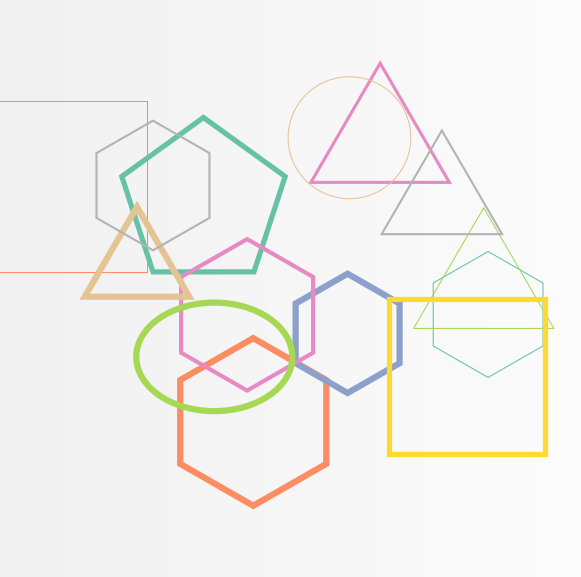[{"shape": "pentagon", "thickness": 2.5, "radius": 0.74, "center": [0.35, 0.648]}, {"shape": "hexagon", "thickness": 0.5, "radius": 0.55, "center": [0.84, 0.455]}, {"shape": "hexagon", "thickness": 3, "radius": 0.73, "center": [0.436, 0.268]}, {"shape": "square", "thickness": 0.5, "radius": 0.74, "center": [0.104, 0.676]}, {"shape": "hexagon", "thickness": 3, "radius": 0.52, "center": [0.598, 0.422]}, {"shape": "triangle", "thickness": 1.5, "radius": 0.69, "center": [0.654, 0.752]}, {"shape": "hexagon", "thickness": 2, "radius": 0.66, "center": [0.425, 0.454]}, {"shape": "triangle", "thickness": 0.5, "radius": 0.7, "center": [0.832, 0.5]}, {"shape": "oval", "thickness": 3, "radius": 0.67, "center": [0.369, 0.381]}, {"shape": "square", "thickness": 2.5, "radius": 0.67, "center": [0.804, 0.347]}, {"shape": "circle", "thickness": 0.5, "radius": 0.53, "center": [0.601, 0.761]}, {"shape": "triangle", "thickness": 3, "radius": 0.52, "center": [0.236, 0.537]}, {"shape": "triangle", "thickness": 1, "radius": 0.6, "center": [0.76, 0.653]}, {"shape": "hexagon", "thickness": 1, "radius": 0.56, "center": [0.263, 0.678]}]